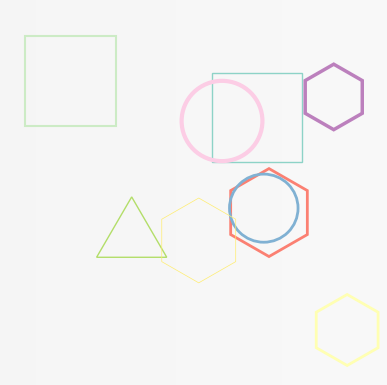[{"shape": "square", "thickness": 1, "radius": 0.58, "center": [0.664, 0.696]}, {"shape": "hexagon", "thickness": 2, "radius": 0.46, "center": [0.896, 0.143]}, {"shape": "hexagon", "thickness": 2, "radius": 0.57, "center": [0.694, 0.448]}, {"shape": "circle", "thickness": 2, "radius": 0.44, "center": [0.681, 0.459]}, {"shape": "triangle", "thickness": 1, "radius": 0.52, "center": [0.34, 0.384]}, {"shape": "circle", "thickness": 3, "radius": 0.52, "center": [0.573, 0.686]}, {"shape": "hexagon", "thickness": 2.5, "radius": 0.43, "center": [0.861, 0.748]}, {"shape": "square", "thickness": 1.5, "radius": 0.58, "center": [0.182, 0.791]}, {"shape": "hexagon", "thickness": 0.5, "radius": 0.55, "center": [0.513, 0.375]}]